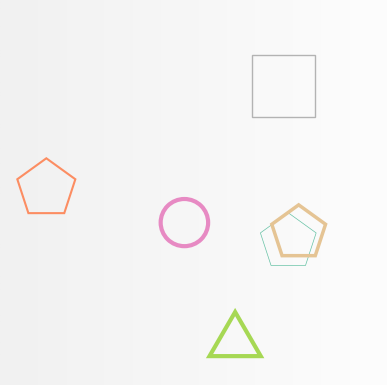[{"shape": "pentagon", "thickness": 0.5, "radius": 0.38, "center": [0.744, 0.372]}, {"shape": "pentagon", "thickness": 1.5, "radius": 0.39, "center": [0.12, 0.51]}, {"shape": "circle", "thickness": 3, "radius": 0.31, "center": [0.476, 0.422]}, {"shape": "triangle", "thickness": 3, "radius": 0.38, "center": [0.607, 0.113]}, {"shape": "pentagon", "thickness": 2.5, "radius": 0.36, "center": [0.771, 0.395]}, {"shape": "square", "thickness": 1, "radius": 0.4, "center": [0.732, 0.777]}]